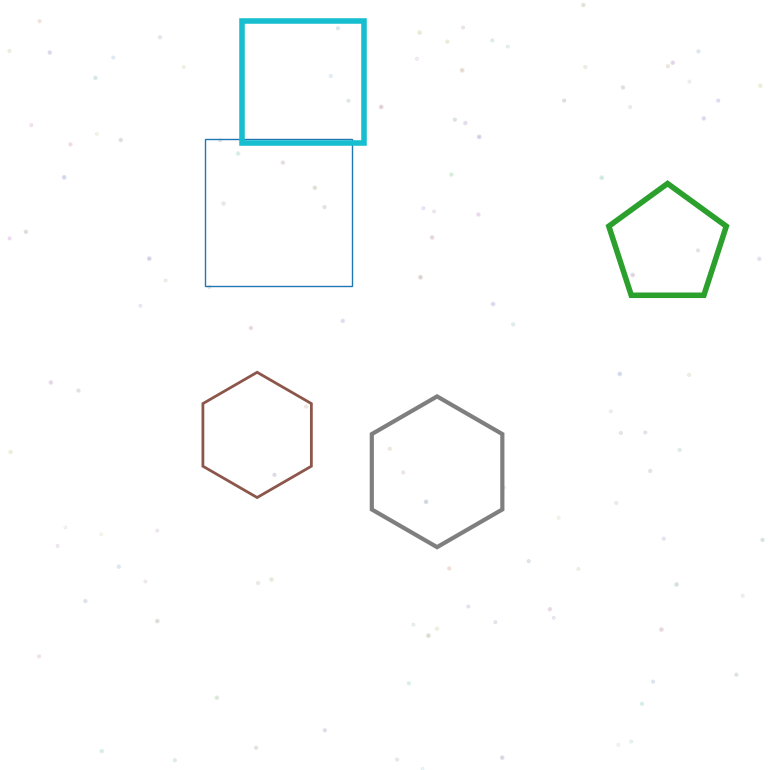[{"shape": "square", "thickness": 0.5, "radius": 0.48, "center": [0.362, 0.724]}, {"shape": "pentagon", "thickness": 2, "radius": 0.4, "center": [0.867, 0.681]}, {"shape": "hexagon", "thickness": 1, "radius": 0.41, "center": [0.334, 0.435]}, {"shape": "hexagon", "thickness": 1.5, "radius": 0.49, "center": [0.568, 0.387]}, {"shape": "square", "thickness": 2, "radius": 0.4, "center": [0.393, 0.894]}]